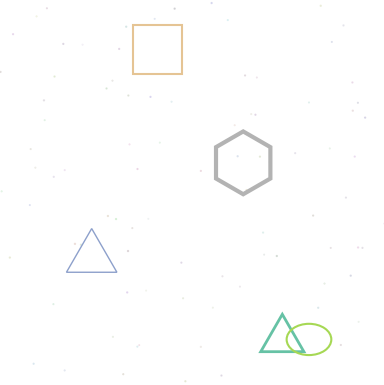[{"shape": "triangle", "thickness": 2, "radius": 0.32, "center": [0.733, 0.119]}, {"shape": "triangle", "thickness": 1, "radius": 0.38, "center": [0.238, 0.331]}, {"shape": "oval", "thickness": 1.5, "radius": 0.29, "center": [0.803, 0.118]}, {"shape": "square", "thickness": 1.5, "radius": 0.32, "center": [0.41, 0.872]}, {"shape": "hexagon", "thickness": 3, "radius": 0.41, "center": [0.632, 0.577]}]